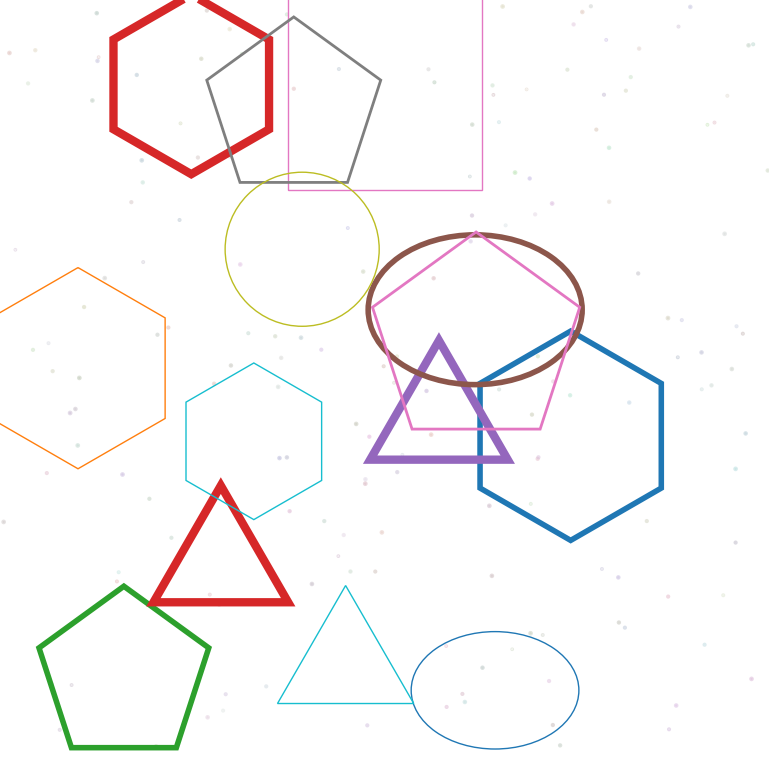[{"shape": "oval", "thickness": 0.5, "radius": 0.54, "center": [0.643, 0.103]}, {"shape": "hexagon", "thickness": 2, "radius": 0.68, "center": [0.741, 0.434]}, {"shape": "hexagon", "thickness": 0.5, "radius": 0.65, "center": [0.101, 0.522]}, {"shape": "pentagon", "thickness": 2, "radius": 0.58, "center": [0.161, 0.123]}, {"shape": "triangle", "thickness": 3, "radius": 0.51, "center": [0.287, 0.268]}, {"shape": "hexagon", "thickness": 3, "radius": 0.58, "center": [0.248, 0.89]}, {"shape": "triangle", "thickness": 3, "radius": 0.52, "center": [0.57, 0.455]}, {"shape": "oval", "thickness": 2, "radius": 0.69, "center": [0.617, 0.598]}, {"shape": "pentagon", "thickness": 1, "radius": 0.71, "center": [0.618, 0.557]}, {"shape": "square", "thickness": 0.5, "radius": 0.63, "center": [0.5, 0.879]}, {"shape": "pentagon", "thickness": 1, "radius": 0.59, "center": [0.382, 0.859]}, {"shape": "circle", "thickness": 0.5, "radius": 0.5, "center": [0.392, 0.676]}, {"shape": "triangle", "thickness": 0.5, "radius": 0.51, "center": [0.449, 0.137]}, {"shape": "hexagon", "thickness": 0.5, "radius": 0.51, "center": [0.33, 0.427]}]